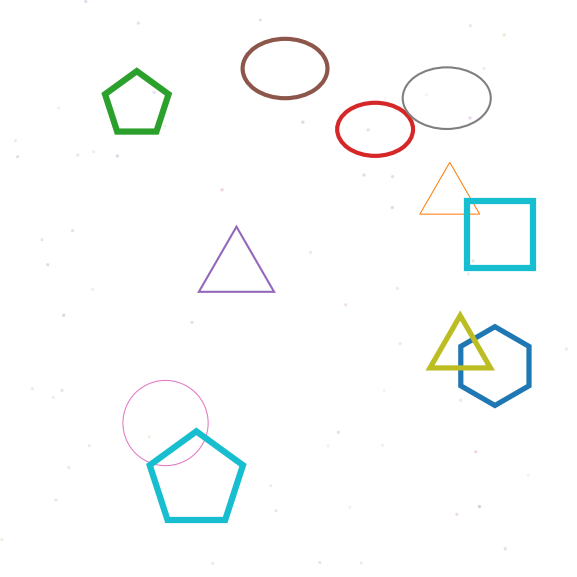[{"shape": "hexagon", "thickness": 2.5, "radius": 0.34, "center": [0.857, 0.365]}, {"shape": "triangle", "thickness": 0.5, "radius": 0.3, "center": [0.779, 0.658]}, {"shape": "pentagon", "thickness": 3, "radius": 0.29, "center": [0.237, 0.818]}, {"shape": "oval", "thickness": 2, "radius": 0.33, "center": [0.65, 0.775]}, {"shape": "triangle", "thickness": 1, "radius": 0.38, "center": [0.409, 0.531]}, {"shape": "oval", "thickness": 2, "radius": 0.37, "center": [0.494, 0.88]}, {"shape": "circle", "thickness": 0.5, "radius": 0.37, "center": [0.287, 0.267]}, {"shape": "oval", "thickness": 1, "radius": 0.38, "center": [0.774, 0.829]}, {"shape": "triangle", "thickness": 2.5, "radius": 0.3, "center": [0.797, 0.392]}, {"shape": "square", "thickness": 3, "radius": 0.29, "center": [0.866, 0.592]}, {"shape": "pentagon", "thickness": 3, "radius": 0.42, "center": [0.34, 0.167]}]